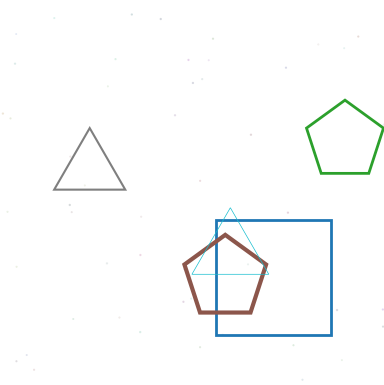[{"shape": "square", "thickness": 2, "radius": 0.75, "center": [0.71, 0.279]}, {"shape": "pentagon", "thickness": 2, "radius": 0.53, "center": [0.896, 0.635]}, {"shape": "pentagon", "thickness": 3, "radius": 0.56, "center": [0.585, 0.278]}, {"shape": "triangle", "thickness": 1.5, "radius": 0.53, "center": [0.233, 0.561]}, {"shape": "triangle", "thickness": 0.5, "radius": 0.58, "center": [0.598, 0.345]}]